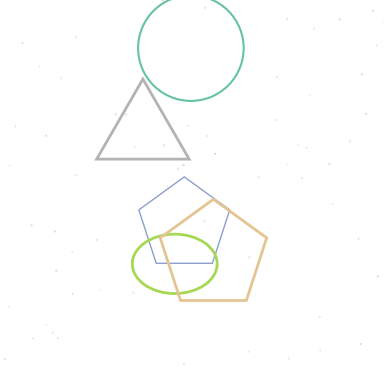[{"shape": "circle", "thickness": 1.5, "radius": 0.69, "center": [0.496, 0.875]}, {"shape": "pentagon", "thickness": 1, "radius": 0.62, "center": [0.479, 0.416]}, {"shape": "oval", "thickness": 2, "radius": 0.55, "center": [0.454, 0.315]}, {"shape": "pentagon", "thickness": 2, "radius": 0.73, "center": [0.554, 0.337]}, {"shape": "triangle", "thickness": 2, "radius": 0.69, "center": [0.371, 0.656]}]